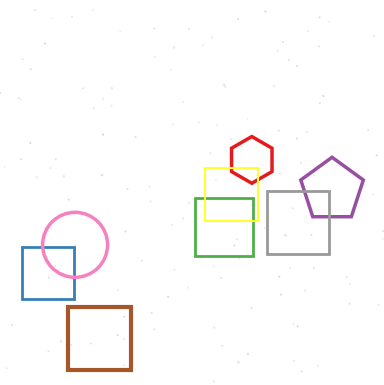[{"shape": "hexagon", "thickness": 2.5, "radius": 0.3, "center": [0.654, 0.585]}, {"shape": "square", "thickness": 2, "radius": 0.34, "center": [0.125, 0.29]}, {"shape": "square", "thickness": 2, "radius": 0.38, "center": [0.582, 0.41]}, {"shape": "pentagon", "thickness": 2.5, "radius": 0.43, "center": [0.863, 0.506]}, {"shape": "square", "thickness": 1.5, "radius": 0.34, "center": [0.6, 0.495]}, {"shape": "square", "thickness": 3, "radius": 0.41, "center": [0.258, 0.12]}, {"shape": "circle", "thickness": 2.5, "radius": 0.42, "center": [0.195, 0.364]}, {"shape": "square", "thickness": 2, "radius": 0.41, "center": [0.774, 0.422]}]